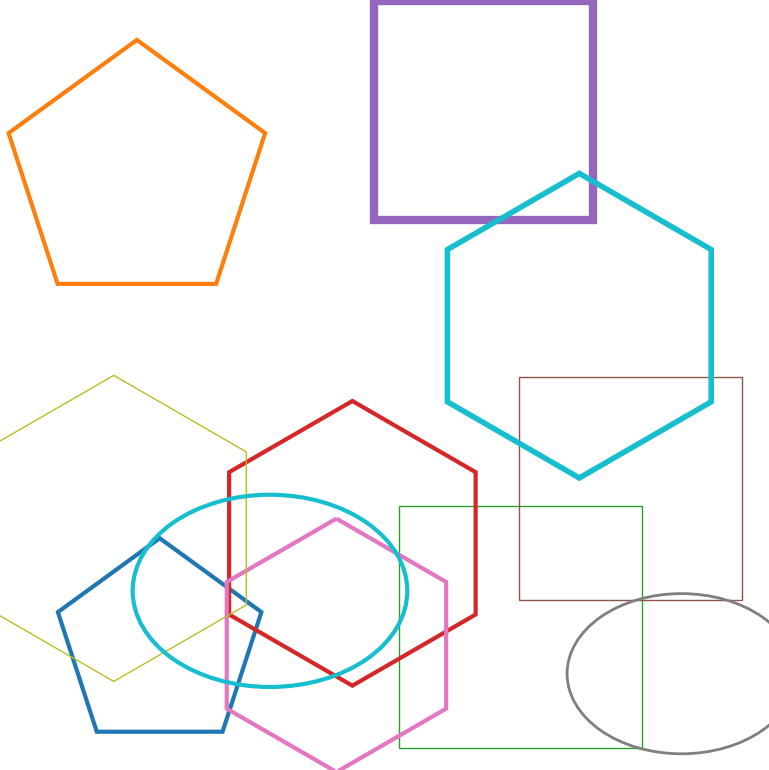[{"shape": "pentagon", "thickness": 1.5, "radius": 0.69, "center": [0.207, 0.162]}, {"shape": "pentagon", "thickness": 1.5, "radius": 0.88, "center": [0.178, 0.773]}, {"shape": "square", "thickness": 0.5, "radius": 0.79, "center": [0.676, 0.186]}, {"shape": "hexagon", "thickness": 1.5, "radius": 0.92, "center": [0.458, 0.294]}, {"shape": "square", "thickness": 3, "radius": 0.71, "center": [0.628, 0.856]}, {"shape": "square", "thickness": 0.5, "radius": 0.72, "center": [0.819, 0.365]}, {"shape": "hexagon", "thickness": 1.5, "radius": 0.82, "center": [0.437, 0.162]}, {"shape": "oval", "thickness": 1, "radius": 0.74, "center": [0.885, 0.125]}, {"shape": "hexagon", "thickness": 0.5, "radius": 0.99, "center": [0.148, 0.314]}, {"shape": "oval", "thickness": 1.5, "radius": 0.89, "center": [0.351, 0.233]}, {"shape": "hexagon", "thickness": 2, "radius": 0.99, "center": [0.752, 0.577]}]